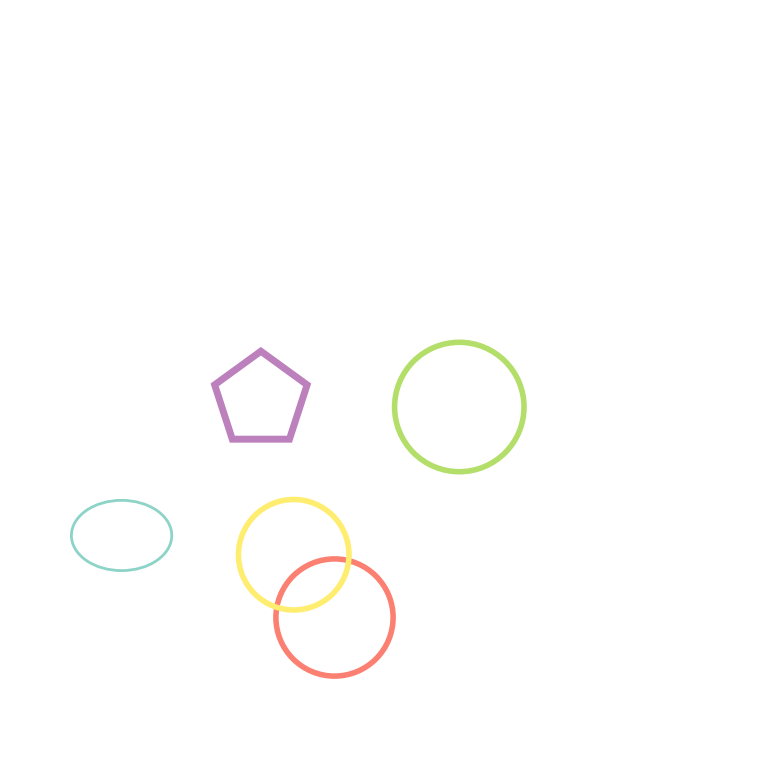[{"shape": "oval", "thickness": 1, "radius": 0.33, "center": [0.158, 0.305]}, {"shape": "circle", "thickness": 2, "radius": 0.38, "center": [0.434, 0.198]}, {"shape": "circle", "thickness": 2, "radius": 0.42, "center": [0.596, 0.471]}, {"shape": "pentagon", "thickness": 2.5, "radius": 0.32, "center": [0.339, 0.481]}, {"shape": "circle", "thickness": 2, "radius": 0.36, "center": [0.381, 0.28]}]